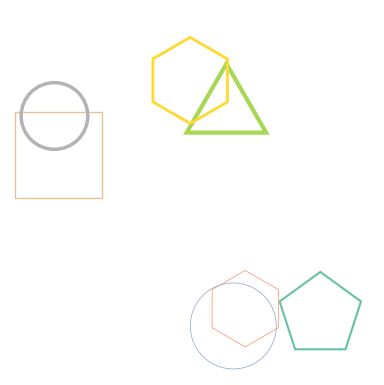[{"shape": "pentagon", "thickness": 1.5, "radius": 0.56, "center": [0.832, 0.183]}, {"shape": "hexagon", "thickness": 0.5, "radius": 0.5, "center": [0.637, 0.198]}, {"shape": "circle", "thickness": 0.5, "radius": 0.56, "center": [0.606, 0.153]}, {"shape": "triangle", "thickness": 3, "radius": 0.6, "center": [0.588, 0.715]}, {"shape": "hexagon", "thickness": 2, "radius": 0.56, "center": [0.494, 0.791]}, {"shape": "square", "thickness": 1, "radius": 0.56, "center": [0.152, 0.597]}, {"shape": "circle", "thickness": 2.5, "radius": 0.43, "center": [0.141, 0.699]}]